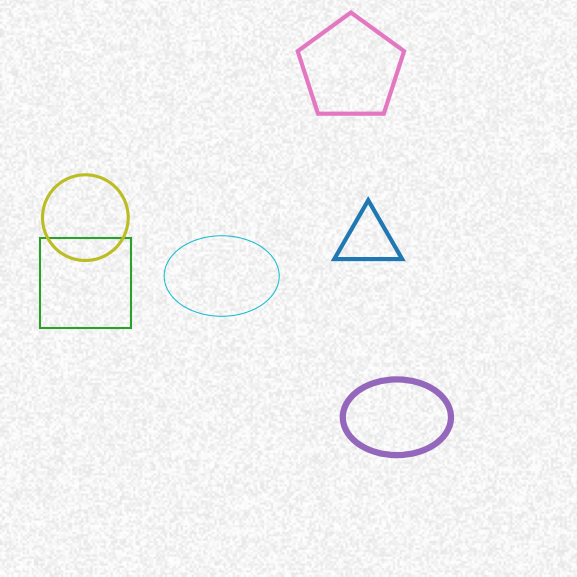[{"shape": "triangle", "thickness": 2, "radius": 0.34, "center": [0.638, 0.584]}, {"shape": "square", "thickness": 1, "radius": 0.39, "center": [0.148, 0.509]}, {"shape": "oval", "thickness": 3, "radius": 0.47, "center": [0.687, 0.277]}, {"shape": "pentagon", "thickness": 2, "radius": 0.48, "center": [0.608, 0.881]}, {"shape": "circle", "thickness": 1.5, "radius": 0.37, "center": [0.148, 0.622]}, {"shape": "oval", "thickness": 0.5, "radius": 0.5, "center": [0.384, 0.521]}]